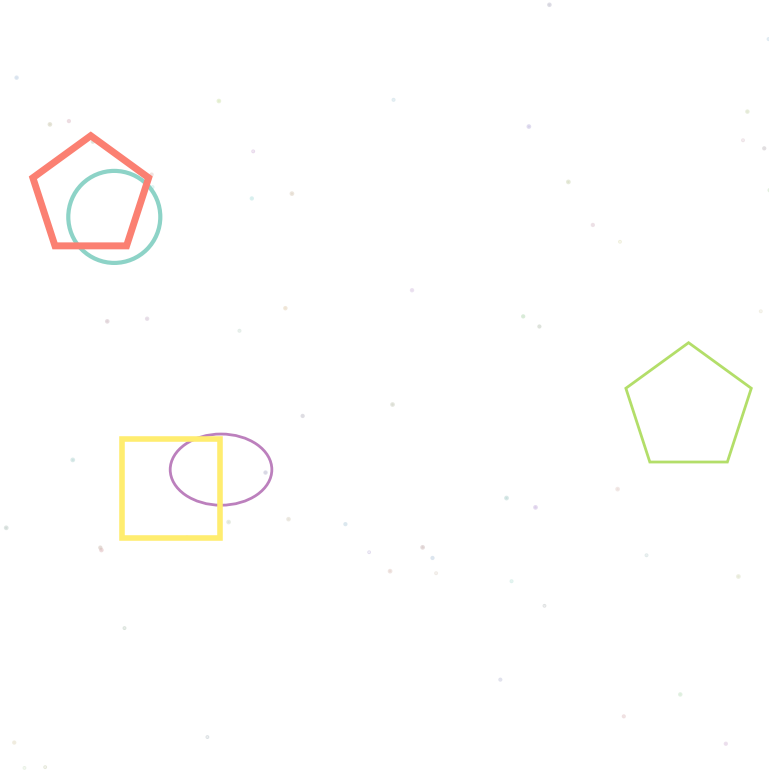[{"shape": "circle", "thickness": 1.5, "radius": 0.3, "center": [0.148, 0.718]}, {"shape": "pentagon", "thickness": 2.5, "radius": 0.4, "center": [0.118, 0.745]}, {"shape": "pentagon", "thickness": 1, "radius": 0.43, "center": [0.894, 0.469]}, {"shape": "oval", "thickness": 1, "radius": 0.33, "center": [0.287, 0.39]}, {"shape": "square", "thickness": 2, "radius": 0.32, "center": [0.222, 0.366]}]